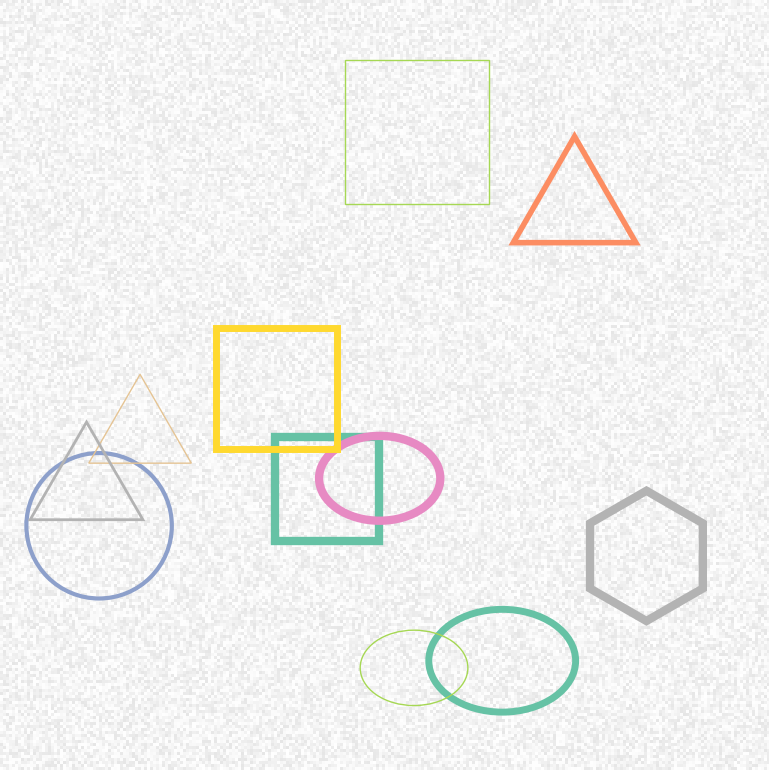[{"shape": "square", "thickness": 3, "radius": 0.34, "center": [0.424, 0.365]}, {"shape": "oval", "thickness": 2.5, "radius": 0.48, "center": [0.652, 0.142]}, {"shape": "triangle", "thickness": 2, "radius": 0.46, "center": [0.746, 0.731]}, {"shape": "circle", "thickness": 1.5, "radius": 0.47, "center": [0.129, 0.317]}, {"shape": "oval", "thickness": 3, "radius": 0.39, "center": [0.493, 0.379]}, {"shape": "oval", "thickness": 0.5, "radius": 0.35, "center": [0.538, 0.133]}, {"shape": "square", "thickness": 0.5, "radius": 0.47, "center": [0.542, 0.829]}, {"shape": "square", "thickness": 2.5, "radius": 0.39, "center": [0.359, 0.495]}, {"shape": "triangle", "thickness": 0.5, "radius": 0.38, "center": [0.182, 0.437]}, {"shape": "hexagon", "thickness": 3, "radius": 0.42, "center": [0.84, 0.278]}, {"shape": "triangle", "thickness": 1, "radius": 0.42, "center": [0.112, 0.367]}]